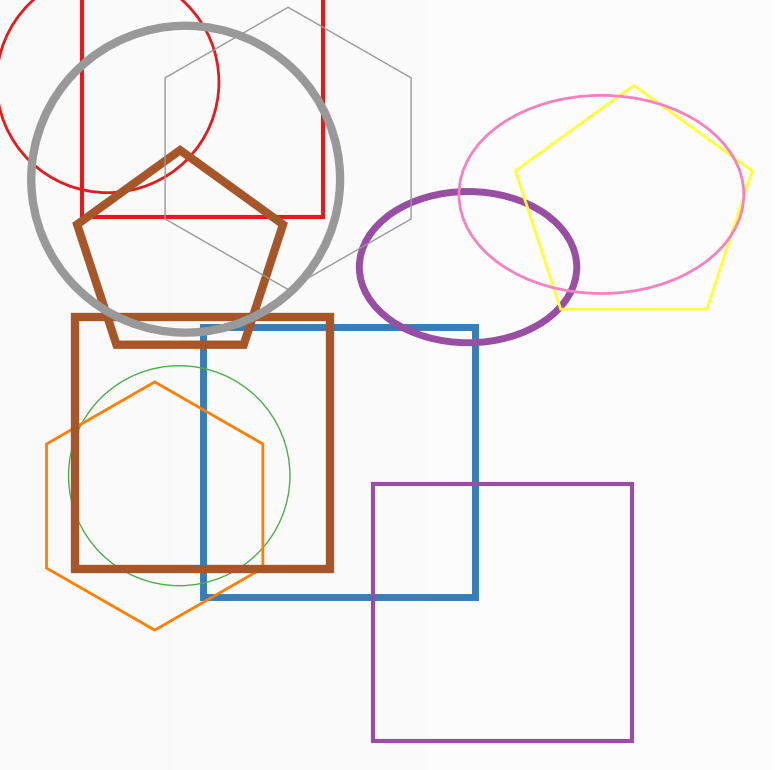[{"shape": "square", "thickness": 1.5, "radius": 0.78, "center": [0.262, 0.873]}, {"shape": "circle", "thickness": 1, "radius": 0.72, "center": [0.139, 0.893]}, {"shape": "square", "thickness": 2.5, "radius": 0.88, "center": [0.438, 0.4]}, {"shape": "circle", "thickness": 0.5, "radius": 0.71, "center": [0.231, 0.382]}, {"shape": "oval", "thickness": 2.5, "radius": 0.7, "center": [0.604, 0.653]}, {"shape": "square", "thickness": 1.5, "radius": 0.83, "center": [0.648, 0.204]}, {"shape": "hexagon", "thickness": 1, "radius": 0.81, "center": [0.2, 0.343]}, {"shape": "pentagon", "thickness": 1, "radius": 0.8, "center": [0.818, 0.728]}, {"shape": "square", "thickness": 3, "radius": 0.82, "center": [0.261, 0.425]}, {"shape": "pentagon", "thickness": 3, "radius": 0.7, "center": [0.232, 0.665]}, {"shape": "oval", "thickness": 1, "radius": 0.92, "center": [0.776, 0.747]}, {"shape": "circle", "thickness": 3, "radius": 1.0, "center": [0.24, 0.767]}, {"shape": "hexagon", "thickness": 0.5, "radius": 0.92, "center": [0.372, 0.807]}]